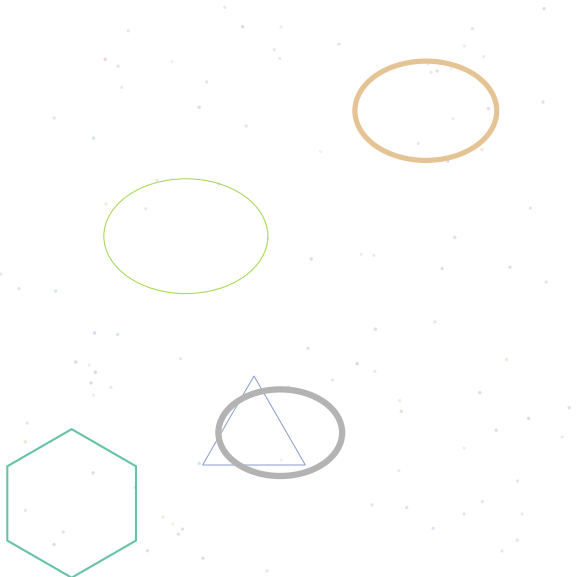[{"shape": "hexagon", "thickness": 1, "radius": 0.64, "center": [0.124, 0.127]}, {"shape": "triangle", "thickness": 0.5, "radius": 0.51, "center": [0.44, 0.245]}, {"shape": "oval", "thickness": 0.5, "radius": 0.71, "center": [0.322, 0.59]}, {"shape": "oval", "thickness": 2.5, "radius": 0.61, "center": [0.737, 0.807]}, {"shape": "oval", "thickness": 3, "radius": 0.54, "center": [0.485, 0.25]}]